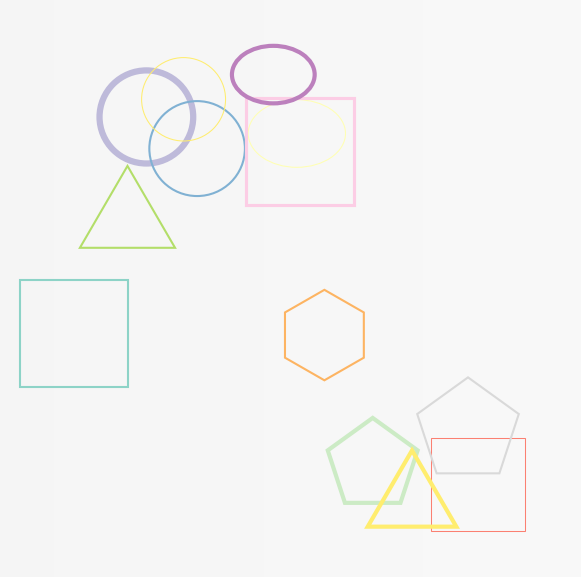[{"shape": "square", "thickness": 1, "radius": 0.46, "center": [0.127, 0.421]}, {"shape": "oval", "thickness": 0.5, "radius": 0.42, "center": [0.511, 0.768]}, {"shape": "circle", "thickness": 3, "radius": 0.4, "center": [0.252, 0.797]}, {"shape": "square", "thickness": 0.5, "radius": 0.4, "center": [0.823, 0.16]}, {"shape": "circle", "thickness": 1, "radius": 0.41, "center": [0.339, 0.742]}, {"shape": "hexagon", "thickness": 1, "radius": 0.39, "center": [0.558, 0.419]}, {"shape": "triangle", "thickness": 1, "radius": 0.47, "center": [0.219, 0.617]}, {"shape": "square", "thickness": 1.5, "radius": 0.46, "center": [0.517, 0.737]}, {"shape": "pentagon", "thickness": 1, "radius": 0.46, "center": [0.805, 0.254]}, {"shape": "oval", "thickness": 2, "radius": 0.36, "center": [0.47, 0.87]}, {"shape": "pentagon", "thickness": 2, "radius": 0.41, "center": [0.641, 0.194]}, {"shape": "triangle", "thickness": 2, "radius": 0.44, "center": [0.709, 0.131]}, {"shape": "circle", "thickness": 0.5, "radius": 0.36, "center": [0.316, 0.827]}]